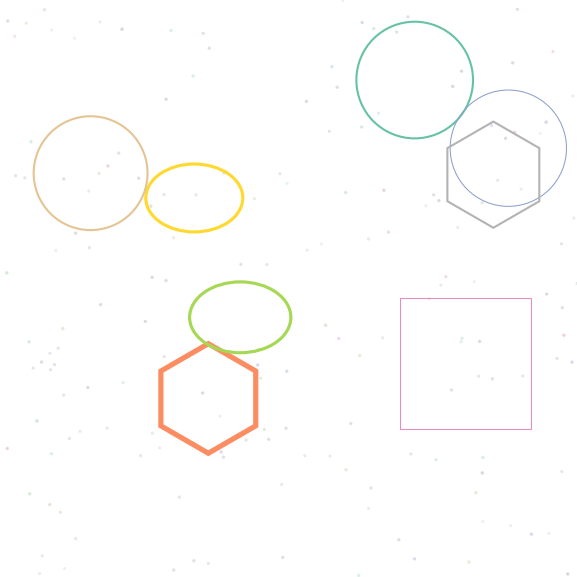[{"shape": "circle", "thickness": 1, "radius": 0.51, "center": [0.718, 0.861]}, {"shape": "hexagon", "thickness": 2.5, "radius": 0.47, "center": [0.361, 0.309]}, {"shape": "circle", "thickness": 0.5, "radius": 0.5, "center": [0.88, 0.743]}, {"shape": "square", "thickness": 0.5, "radius": 0.56, "center": [0.806, 0.37]}, {"shape": "oval", "thickness": 1.5, "radius": 0.44, "center": [0.416, 0.45]}, {"shape": "oval", "thickness": 1.5, "radius": 0.42, "center": [0.336, 0.656]}, {"shape": "circle", "thickness": 1, "radius": 0.49, "center": [0.157, 0.699]}, {"shape": "hexagon", "thickness": 1, "radius": 0.46, "center": [0.854, 0.697]}]